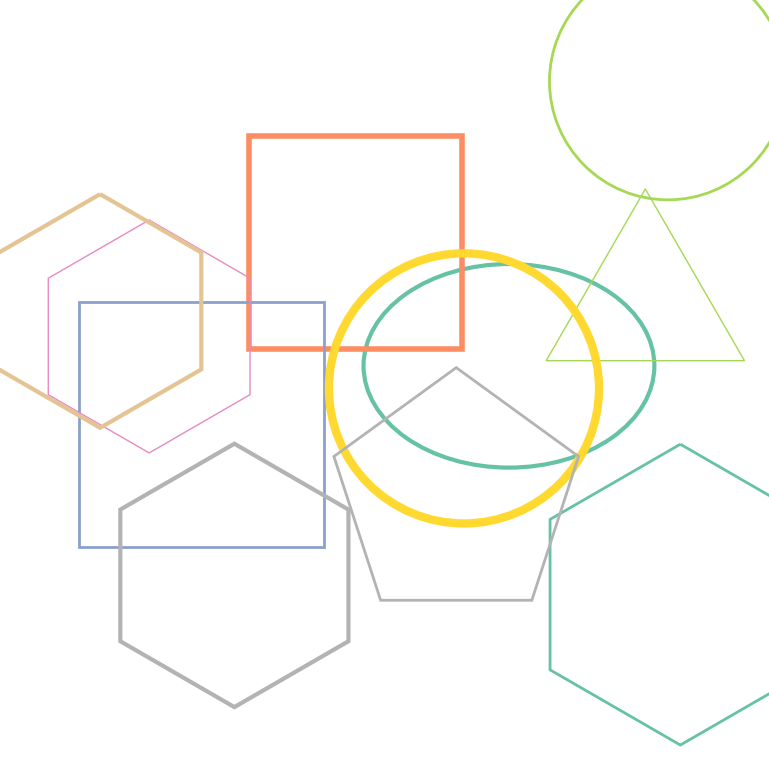[{"shape": "oval", "thickness": 1.5, "radius": 0.94, "center": [0.661, 0.525]}, {"shape": "hexagon", "thickness": 1, "radius": 0.98, "center": [0.884, 0.228]}, {"shape": "square", "thickness": 2, "radius": 0.69, "center": [0.462, 0.685]}, {"shape": "square", "thickness": 1, "radius": 0.8, "center": [0.262, 0.448]}, {"shape": "hexagon", "thickness": 0.5, "radius": 0.76, "center": [0.194, 0.563]}, {"shape": "circle", "thickness": 1, "radius": 0.77, "center": [0.867, 0.894]}, {"shape": "triangle", "thickness": 0.5, "radius": 0.74, "center": [0.838, 0.606]}, {"shape": "circle", "thickness": 3, "radius": 0.88, "center": [0.603, 0.496]}, {"shape": "hexagon", "thickness": 1.5, "radius": 0.76, "center": [0.13, 0.596]}, {"shape": "hexagon", "thickness": 1.5, "radius": 0.86, "center": [0.304, 0.253]}, {"shape": "pentagon", "thickness": 1, "radius": 0.84, "center": [0.593, 0.356]}]